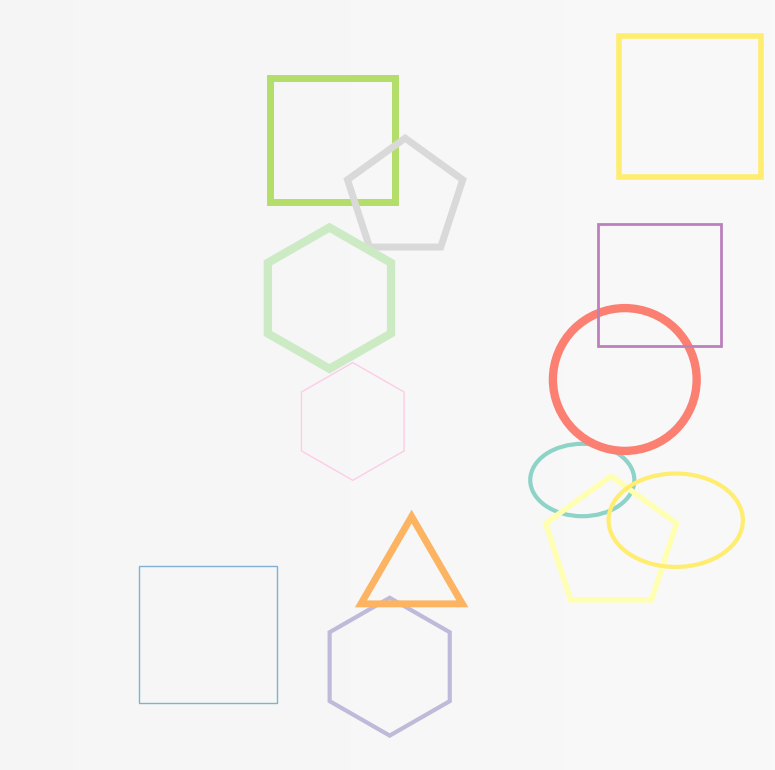[{"shape": "oval", "thickness": 1.5, "radius": 0.34, "center": [0.751, 0.377]}, {"shape": "pentagon", "thickness": 2, "radius": 0.44, "center": [0.788, 0.293]}, {"shape": "hexagon", "thickness": 1.5, "radius": 0.45, "center": [0.503, 0.134]}, {"shape": "circle", "thickness": 3, "radius": 0.46, "center": [0.806, 0.507]}, {"shape": "square", "thickness": 0.5, "radius": 0.44, "center": [0.268, 0.176]}, {"shape": "triangle", "thickness": 2.5, "radius": 0.38, "center": [0.531, 0.254]}, {"shape": "square", "thickness": 2.5, "radius": 0.4, "center": [0.429, 0.818]}, {"shape": "hexagon", "thickness": 0.5, "radius": 0.38, "center": [0.455, 0.453]}, {"shape": "pentagon", "thickness": 2.5, "radius": 0.39, "center": [0.523, 0.742]}, {"shape": "square", "thickness": 1, "radius": 0.4, "center": [0.851, 0.629]}, {"shape": "hexagon", "thickness": 3, "radius": 0.46, "center": [0.425, 0.613]}, {"shape": "square", "thickness": 2, "radius": 0.46, "center": [0.891, 0.862]}, {"shape": "oval", "thickness": 1.5, "radius": 0.43, "center": [0.872, 0.324]}]